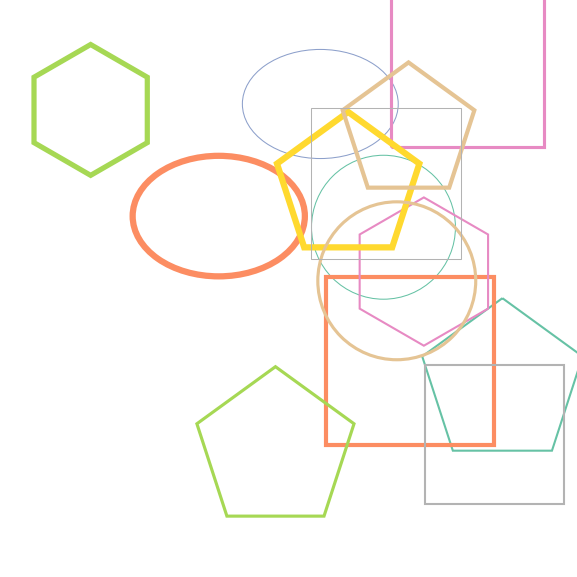[{"shape": "circle", "thickness": 0.5, "radius": 0.62, "center": [0.664, 0.606]}, {"shape": "pentagon", "thickness": 1, "radius": 0.73, "center": [0.87, 0.337]}, {"shape": "oval", "thickness": 3, "radius": 0.75, "center": [0.379, 0.625]}, {"shape": "square", "thickness": 2, "radius": 0.73, "center": [0.71, 0.374]}, {"shape": "oval", "thickness": 0.5, "radius": 0.67, "center": [0.555, 0.819]}, {"shape": "hexagon", "thickness": 1, "radius": 0.64, "center": [0.734, 0.529]}, {"shape": "square", "thickness": 1.5, "radius": 0.66, "center": [0.809, 0.876]}, {"shape": "hexagon", "thickness": 2.5, "radius": 0.57, "center": [0.157, 0.809]}, {"shape": "pentagon", "thickness": 1.5, "radius": 0.72, "center": [0.477, 0.221]}, {"shape": "pentagon", "thickness": 3, "radius": 0.65, "center": [0.603, 0.676]}, {"shape": "pentagon", "thickness": 2, "radius": 0.6, "center": [0.707, 0.771]}, {"shape": "circle", "thickness": 1.5, "radius": 0.68, "center": [0.687, 0.513]}, {"shape": "square", "thickness": 1, "radius": 0.6, "center": [0.856, 0.246]}, {"shape": "square", "thickness": 0.5, "radius": 0.65, "center": [0.668, 0.681]}]